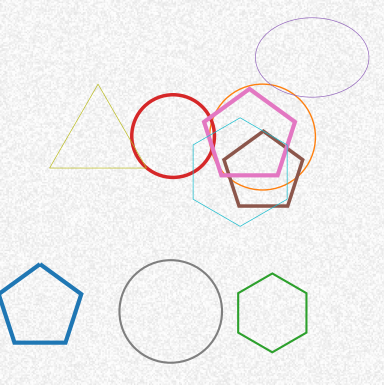[{"shape": "pentagon", "thickness": 3, "radius": 0.56, "center": [0.104, 0.201]}, {"shape": "circle", "thickness": 1, "radius": 0.69, "center": [0.682, 0.644]}, {"shape": "hexagon", "thickness": 1.5, "radius": 0.51, "center": [0.707, 0.187]}, {"shape": "circle", "thickness": 2.5, "radius": 0.54, "center": [0.45, 0.647]}, {"shape": "oval", "thickness": 0.5, "radius": 0.74, "center": [0.811, 0.851]}, {"shape": "pentagon", "thickness": 2.5, "radius": 0.54, "center": [0.684, 0.552]}, {"shape": "pentagon", "thickness": 3, "radius": 0.62, "center": [0.648, 0.645]}, {"shape": "circle", "thickness": 1.5, "radius": 0.67, "center": [0.443, 0.191]}, {"shape": "triangle", "thickness": 0.5, "radius": 0.73, "center": [0.255, 0.636]}, {"shape": "hexagon", "thickness": 0.5, "radius": 0.71, "center": [0.624, 0.553]}]